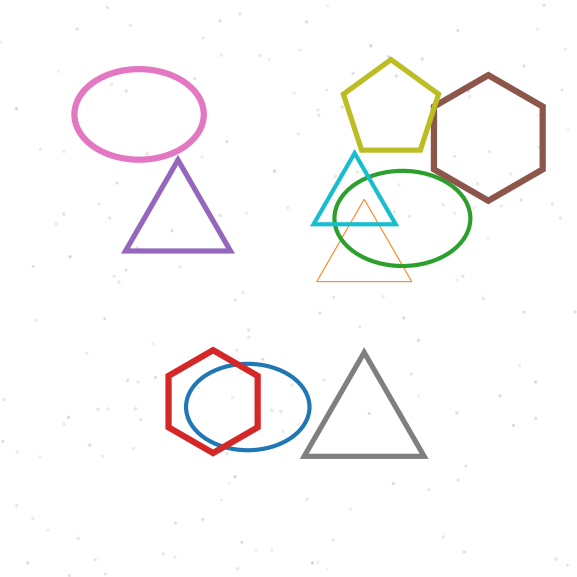[{"shape": "oval", "thickness": 2, "radius": 0.53, "center": [0.429, 0.294]}, {"shape": "triangle", "thickness": 0.5, "radius": 0.48, "center": [0.631, 0.559]}, {"shape": "oval", "thickness": 2, "radius": 0.59, "center": [0.697, 0.621]}, {"shape": "hexagon", "thickness": 3, "radius": 0.45, "center": [0.369, 0.304]}, {"shape": "triangle", "thickness": 2.5, "radius": 0.52, "center": [0.308, 0.617]}, {"shape": "hexagon", "thickness": 3, "radius": 0.54, "center": [0.846, 0.76]}, {"shape": "oval", "thickness": 3, "radius": 0.56, "center": [0.241, 0.801]}, {"shape": "triangle", "thickness": 2.5, "radius": 0.6, "center": [0.631, 0.269]}, {"shape": "pentagon", "thickness": 2.5, "radius": 0.43, "center": [0.677, 0.809]}, {"shape": "triangle", "thickness": 2, "radius": 0.41, "center": [0.614, 0.652]}]